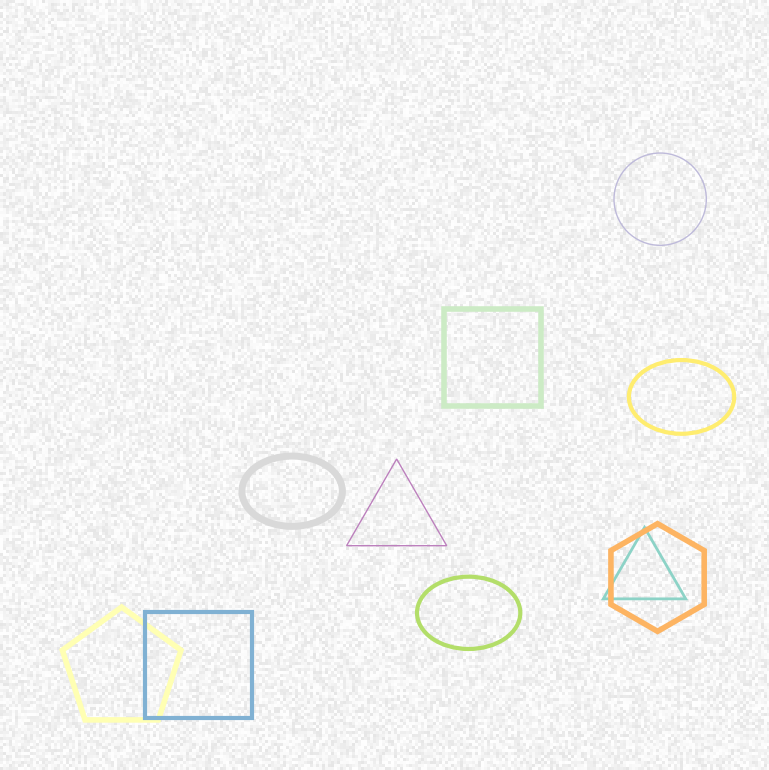[{"shape": "triangle", "thickness": 1, "radius": 0.31, "center": [0.837, 0.253]}, {"shape": "pentagon", "thickness": 2, "radius": 0.4, "center": [0.158, 0.131]}, {"shape": "circle", "thickness": 0.5, "radius": 0.3, "center": [0.857, 0.741]}, {"shape": "square", "thickness": 1.5, "radius": 0.34, "center": [0.258, 0.137]}, {"shape": "hexagon", "thickness": 2, "radius": 0.35, "center": [0.854, 0.25]}, {"shape": "oval", "thickness": 1.5, "radius": 0.34, "center": [0.609, 0.204]}, {"shape": "oval", "thickness": 2.5, "radius": 0.33, "center": [0.379, 0.362]}, {"shape": "triangle", "thickness": 0.5, "radius": 0.38, "center": [0.515, 0.329]}, {"shape": "square", "thickness": 2, "radius": 0.32, "center": [0.64, 0.536]}, {"shape": "oval", "thickness": 1.5, "radius": 0.34, "center": [0.885, 0.485]}]